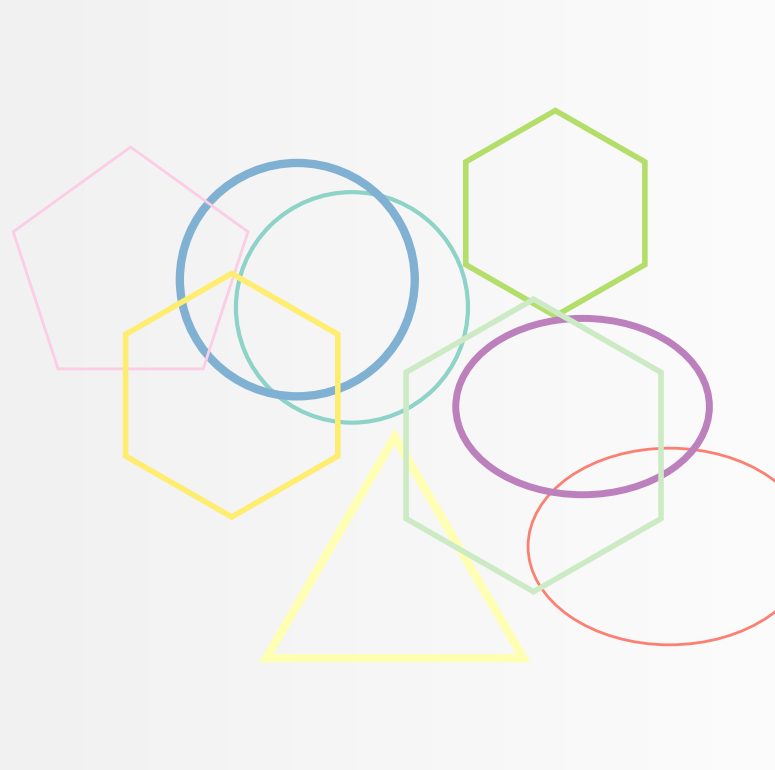[{"shape": "circle", "thickness": 1.5, "radius": 0.75, "center": [0.454, 0.601]}, {"shape": "triangle", "thickness": 3, "radius": 0.96, "center": [0.509, 0.241]}, {"shape": "oval", "thickness": 1, "radius": 0.91, "center": [0.864, 0.29]}, {"shape": "circle", "thickness": 3, "radius": 0.76, "center": [0.384, 0.637]}, {"shape": "hexagon", "thickness": 2, "radius": 0.67, "center": [0.717, 0.723]}, {"shape": "pentagon", "thickness": 1, "radius": 0.8, "center": [0.169, 0.65]}, {"shape": "oval", "thickness": 2.5, "radius": 0.82, "center": [0.752, 0.472]}, {"shape": "hexagon", "thickness": 2, "radius": 0.95, "center": [0.688, 0.421]}, {"shape": "hexagon", "thickness": 2, "radius": 0.79, "center": [0.299, 0.487]}]